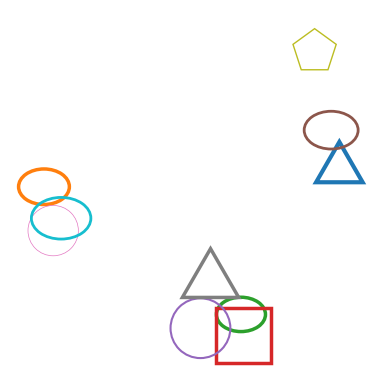[{"shape": "triangle", "thickness": 3, "radius": 0.35, "center": [0.881, 0.561]}, {"shape": "oval", "thickness": 2.5, "radius": 0.33, "center": [0.114, 0.515]}, {"shape": "oval", "thickness": 2.5, "radius": 0.32, "center": [0.626, 0.183]}, {"shape": "square", "thickness": 2.5, "radius": 0.36, "center": [0.632, 0.128]}, {"shape": "circle", "thickness": 1.5, "radius": 0.39, "center": [0.521, 0.148]}, {"shape": "oval", "thickness": 2, "radius": 0.35, "center": [0.86, 0.662]}, {"shape": "circle", "thickness": 0.5, "radius": 0.33, "center": [0.138, 0.401]}, {"shape": "triangle", "thickness": 2.5, "radius": 0.42, "center": [0.547, 0.27]}, {"shape": "pentagon", "thickness": 1, "radius": 0.3, "center": [0.817, 0.867]}, {"shape": "oval", "thickness": 2, "radius": 0.39, "center": [0.159, 0.433]}]